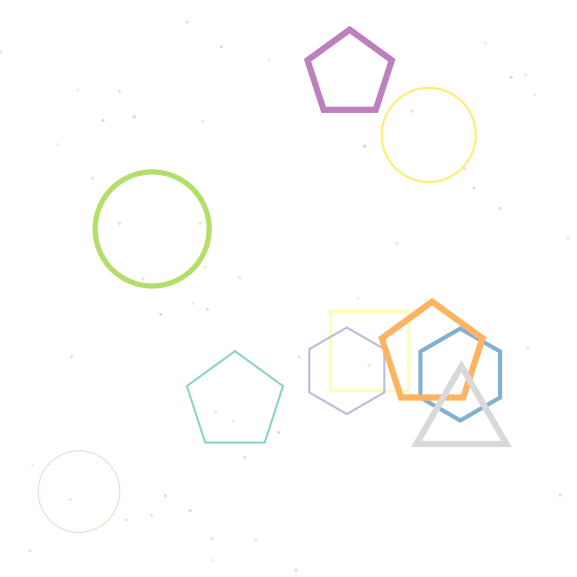[{"shape": "pentagon", "thickness": 1, "radius": 0.44, "center": [0.407, 0.304]}, {"shape": "square", "thickness": 1.5, "radius": 0.34, "center": [0.639, 0.392]}, {"shape": "hexagon", "thickness": 1, "radius": 0.37, "center": [0.601, 0.357]}, {"shape": "hexagon", "thickness": 2, "radius": 0.4, "center": [0.797, 0.351]}, {"shape": "pentagon", "thickness": 3, "radius": 0.46, "center": [0.748, 0.385]}, {"shape": "circle", "thickness": 2.5, "radius": 0.49, "center": [0.263, 0.603]}, {"shape": "triangle", "thickness": 3, "radius": 0.45, "center": [0.799, 0.275]}, {"shape": "pentagon", "thickness": 3, "radius": 0.38, "center": [0.605, 0.871]}, {"shape": "circle", "thickness": 0.5, "radius": 0.35, "center": [0.137, 0.148]}, {"shape": "circle", "thickness": 1, "radius": 0.41, "center": [0.742, 0.765]}]